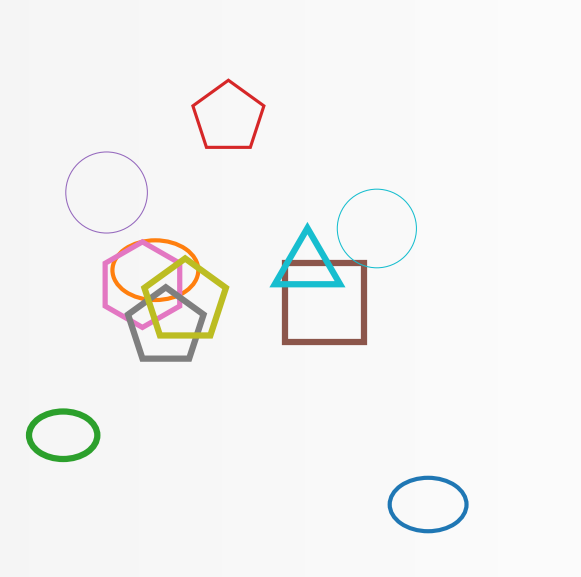[{"shape": "oval", "thickness": 2, "radius": 0.33, "center": [0.737, 0.126]}, {"shape": "oval", "thickness": 2, "radius": 0.37, "center": [0.267, 0.531]}, {"shape": "oval", "thickness": 3, "radius": 0.29, "center": [0.109, 0.245]}, {"shape": "pentagon", "thickness": 1.5, "radius": 0.32, "center": [0.393, 0.796]}, {"shape": "circle", "thickness": 0.5, "radius": 0.35, "center": [0.183, 0.666]}, {"shape": "square", "thickness": 3, "radius": 0.34, "center": [0.559, 0.475]}, {"shape": "hexagon", "thickness": 2.5, "radius": 0.37, "center": [0.245, 0.506]}, {"shape": "pentagon", "thickness": 3, "radius": 0.34, "center": [0.285, 0.433]}, {"shape": "pentagon", "thickness": 3, "radius": 0.37, "center": [0.319, 0.478]}, {"shape": "triangle", "thickness": 3, "radius": 0.32, "center": [0.529, 0.539]}, {"shape": "circle", "thickness": 0.5, "radius": 0.34, "center": [0.648, 0.603]}]